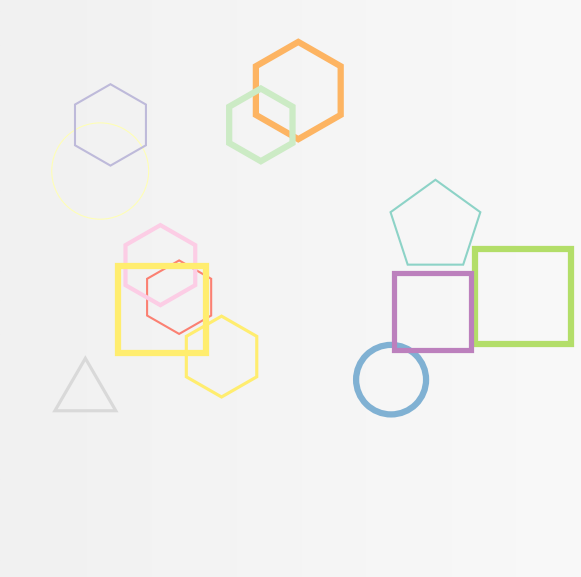[{"shape": "pentagon", "thickness": 1, "radius": 0.41, "center": [0.749, 0.607]}, {"shape": "circle", "thickness": 0.5, "radius": 0.42, "center": [0.172, 0.703]}, {"shape": "hexagon", "thickness": 1, "radius": 0.35, "center": [0.19, 0.783]}, {"shape": "hexagon", "thickness": 1, "radius": 0.32, "center": [0.308, 0.485]}, {"shape": "circle", "thickness": 3, "radius": 0.3, "center": [0.673, 0.342]}, {"shape": "hexagon", "thickness": 3, "radius": 0.42, "center": [0.513, 0.842]}, {"shape": "square", "thickness": 3, "radius": 0.41, "center": [0.899, 0.486]}, {"shape": "hexagon", "thickness": 2, "radius": 0.35, "center": [0.276, 0.54]}, {"shape": "triangle", "thickness": 1.5, "radius": 0.3, "center": [0.147, 0.318]}, {"shape": "square", "thickness": 2.5, "radius": 0.33, "center": [0.744, 0.459]}, {"shape": "hexagon", "thickness": 3, "radius": 0.31, "center": [0.449, 0.783]}, {"shape": "square", "thickness": 3, "radius": 0.38, "center": [0.278, 0.463]}, {"shape": "hexagon", "thickness": 1.5, "radius": 0.35, "center": [0.381, 0.382]}]